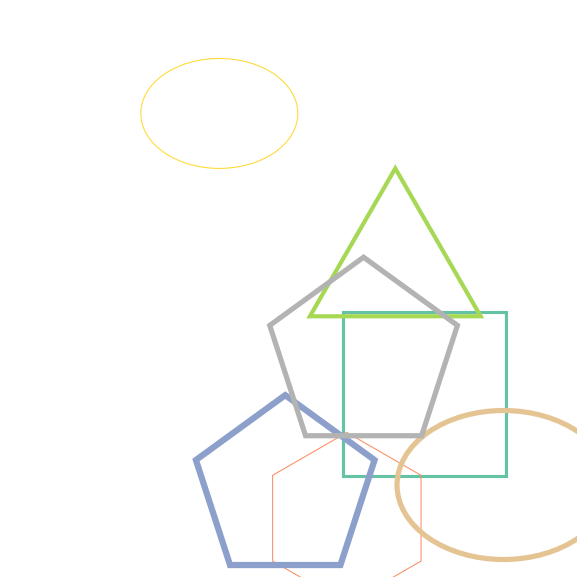[{"shape": "square", "thickness": 1.5, "radius": 0.71, "center": [0.735, 0.317]}, {"shape": "hexagon", "thickness": 0.5, "radius": 0.74, "center": [0.601, 0.102]}, {"shape": "pentagon", "thickness": 3, "radius": 0.81, "center": [0.494, 0.152]}, {"shape": "triangle", "thickness": 2, "radius": 0.85, "center": [0.684, 0.537]}, {"shape": "oval", "thickness": 0.5, "radius": 0.68, "center": [0.38, 0.803]}, {"shape": "oval", "thickness": 2.5, "radius": 0.92, "center": [0.872, 0.159]}, {"shape": "pentagon", "thickness": 2.5, "radius": 0.85, "center": [0.63, 0.383]}]